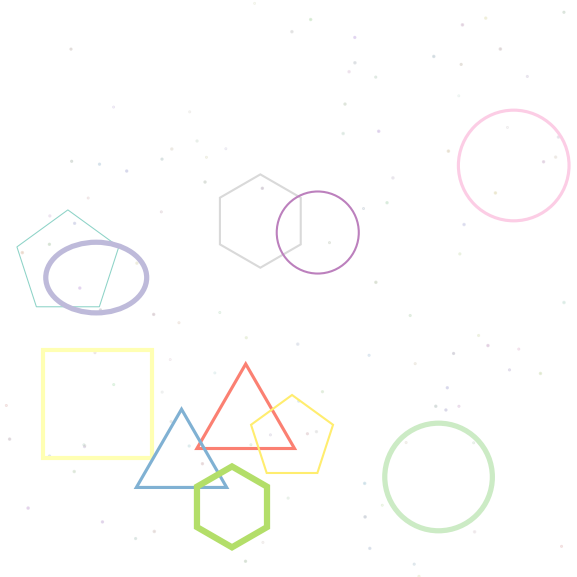[{"shape": "pentagon", "thickness": 0.5, "radius": 0.46, "center": [0.118, 0.543]}, {"shape": "square", "thickness": 2, "radius": 0.47, "center": [0.169, 0.299]}, {"shape": "oval", "thickness": 2.5, "radius": 0.44, "center": [0.167, 0.519]}, {"shape": "triangle", "thickness": 1.5, "radius": 0.49, "center": [0.425, 0.271]}, {"shape": "triangle", "thickness": 1.5, "radius": 0.45, "center": [0.314, 0.2]}, {"shape": "hexagon", "thickness": 3, "radius": 0.35, "center": [0.402, 0.121]}, {"shape": "circle", "thickness": 1.5, "radius": 0.48, "center": [0.89, 0.713]}, {"shape": "hexagon", "thickness": 1, "radius": 0.4, "center": [0.451, 0.616]}, {"shape": "circle", "thickness": 1, "radius": 0.36, "center": [0.55, 0.597]}, {"shape": "circle", "thickness": 2.5, "radius": 0.47, "center": [0.759, 0.173]}, {"shape": "pentagon", "thickness": 1, "radius": 0.37, "center": [0.506, 0.241]}]